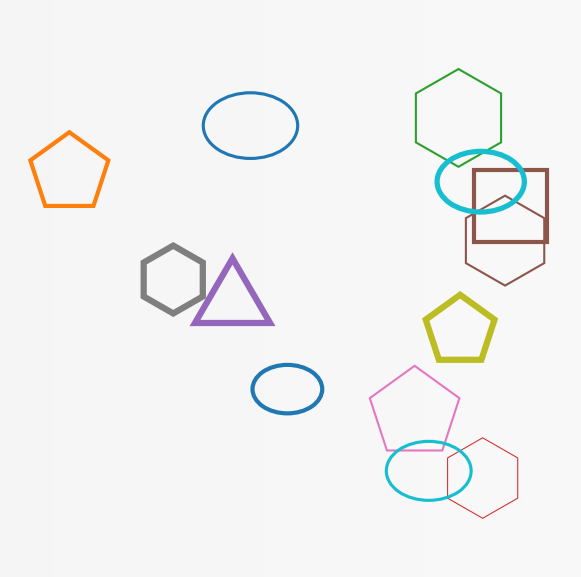[{"shape": "oval", "thickness": 2, "radius": 0.3, "center": [0.494, 0.325]}, {"shape": "oval", "thickness": 1.5, "radius": 0.41, "center": [0.431, 0.782]}, {"shape": "pentagon", "thickness": 2, "radius": 0.35, "center": [0.119, 0.7]}, {"shape": "hexagon", "thickness": 1, "radius": 0.42, "center": [0.789, 0.795]}, {"shape": "hexagon", "thickness": 0.5, "radius": 0.35, "center": [0.83, 0.171]}, {"shape": "triangle", "thickness": 3, "radius": 0.37, "center": [0.4, 0.477]}, {"shape": "hexagon", "thickness": 1, "radius": 0.39, "center": [0.869, 0.582]}, {"shape": "square", "thickness": 2, "radius": 0.31, "center": [0.879, 0.643]}, {"shape": "pentagon", "thickness": 1, "radius": 0.41, "center": [0.713, 0.285]}, {"shape": "hexagon", "thickness": 3, "radius": 0.29, "center": [0.298, 0.515]}, {"shape": "pentagon", "thickness": 3, "radius": 0.31, "center": [0.792, 0.426]}, {"shape": "oval", "thickness": 1.5, "radius": 0.36, "center": [0.738, 0.184]}, {"shape": "oval", "thickness": 2.5, "radius": 0.38, "center": [0.827, 0.685]}]